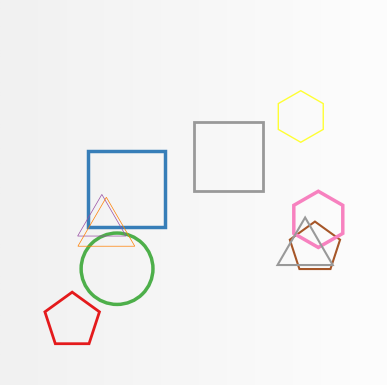[{"shape": "pentagon", "thickness": 2, "radius": 0.37, "center": [0.186, 0.167]}, {"shape": "square", "thickness": 2.5, "radius": 0.49, "center": [0.326, 0.51]}, {"shape": "circle", "thickness": 2.5, "radius": 0.46, "center": [0.302, 0.302]}, {"shape": "triangle", "thickness": 0.5, "radius": 0.36, "center": [0.263, 0.423]}, {"shape": "triangle", "thickness": 0.5, "radius": 0.42, "center": [0.274, 0.403]}, {"shape": "hexagon", "thickness": 1, "radius": 0.33, "center": [0.776, 0.697]}, {"shape": "pentagon", "thickness": 1.5, "radius": 0.34, "center": [0.813, 0.356]}, {"shape": "hexagon", "thickness": 2.5, "radius": 0.36, "center": [0.821, 0.43]}, {"shape": "square", "thickness": 2, "radius": 0.45, "center": [0.589, 0.593]}, {"shape": "triangle", "thickness": 1.5, "radius": 0.41, "center": [0.787, 0.353]}]